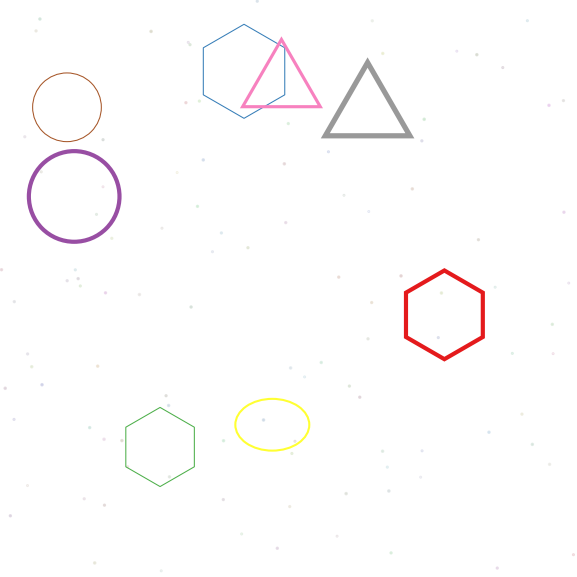[{"shape": "hexagon", "thickness": 2, "radius": 0.38, "center": [0.77, 0.454]}, {"shape": "hexagon", "thickness": 0.5, "radius": 0.41, "center": [0.423, 0.876]}, {"shape": "hexagon", "thickness": 0.5, "radius": 0.34, "center": [0.277, 0.225]}, {"shape": "circle", "thickness": 2, "radius": 0.39, "center": [0.128, 0.659]}, {"shape": "oval", "thickness": 1, "radius": 0.32, "center": [0.472, 0.264]}, {"shape": "circle", "thickness": 0.5, "radius": 0.3, "center": [0.116, 0.813]}, {"shape": "triangle", "thickness": 1.5, "radius": 0.39, "center": [0.487, 0.853]}, {"shape": "triangle", "thickness": 2.5, "radius": 0.42, "center": [0.637, 0.806]}]